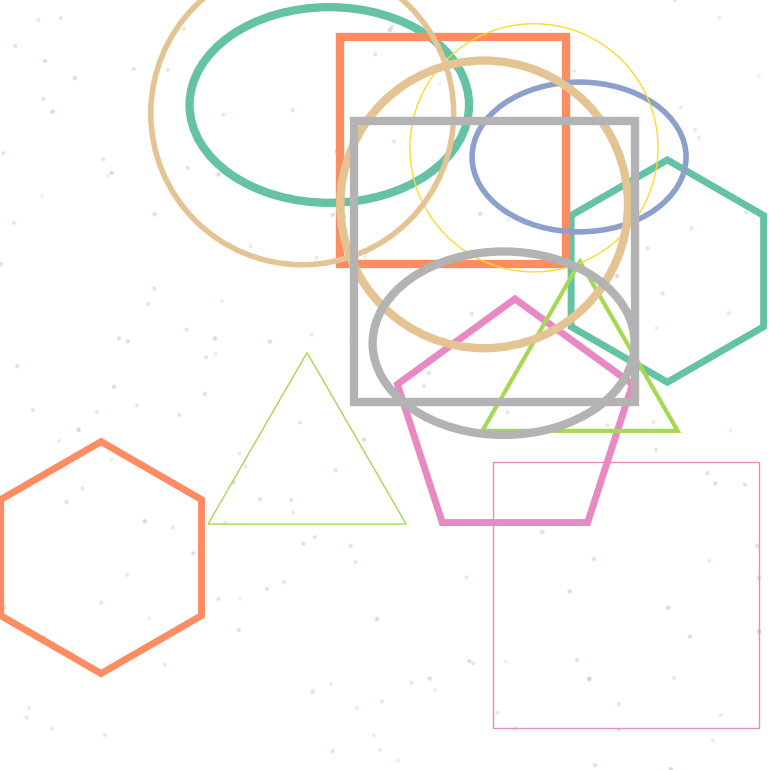[{"shape": "hexagon", "thickness": 2.5, "radius": 0.72, "center": [0.867, 0.648]}, {"shape": "oval", "thickness": 3, "radius": 0.91, "center": [0.428, 0.864]}, {"shape": "square", "thickness": 3, "radius": 0.73, "center": [0.588, 0.804]}, {"shape": "hexagon", "thickness": 2.5, "radius": 0.75, "center": [0.131, 0.276]}, {"shape": "oval", "thickness": 2, "radius": 0.69, "center": [0.752, 0.796]}, {"shape": "pentagon", "thickness": 2.5, "radius": 0.8, "center": [0.669, 0.451]}, {"shape": "square", "thickness": 0.5, "radius": 0.86, "center": [0.813, 0.228]}, {"shape": "triangle", "thickness": 1.5, "radius": 0.73, "center": [0.753, 0.514]}, {"shape": "triangle", "thickness": 0.5, "radius": 0.74, "center": [0.399, 0.394]}, {"shape": "circle", "thickness": 0.5, "radius": 0.81, "center": [0.693, 0.808]}, {"shape": "circle", "thickness": 3, "radius": 0.93, "center": [0.629, 0.735]}, {"shape": "circle", "thickness": 2, "radius": 0.98, "center": [0.392, 0.853]}, {"shape": "square", "thickness": 3, "radius": 0.91, "center": [0.642, 0.661]}, {"shape": "oval", "thickness": 3, "radius": 0.85, "center": [0.654, 0.554]}]